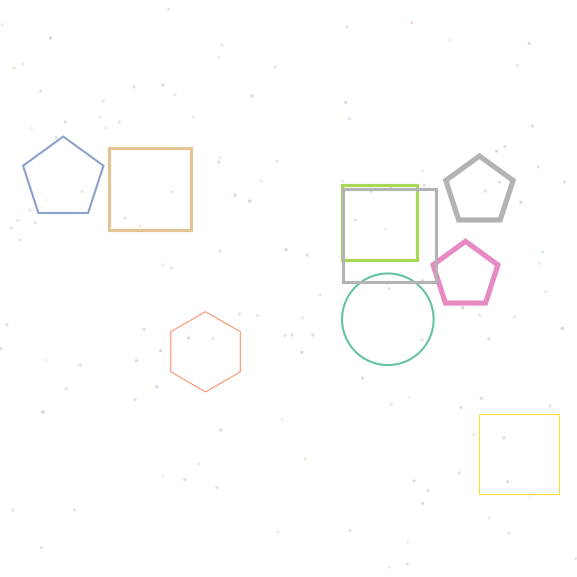[{"shape": "circle", "thickness": 1, "radius": 0.4, "center": [0.672, 0.446]}, {"shape": "hexagon", "thickness": 0.5, "radius": 0.35, "center": [0.356, 0.39]}, {"shape": "pentagon", "thickness": 1, "radius": 0.37, "center": [0.11, 0.69]}, {"shape": "pentagon", "thickness": 2.5, "radius": 0.3, "center": [0.806, 0.522]}, {"shape": "square", "thickness": 1.5, "radius": 0.32, "center": [0.657, 0.614]}, {"shape": "square", "thickness": 0.5, "radius": 0.35, "center": [0.899, 0.213]}, {"shape": "square", "thickness": 1.5, "radius": 0.36, "center": [0.26, 0.672]}, {"shape": "pentagon", "thickness": 2.5, "radius": 0.31, "center": [0.83, 0.668]}, {"shape": "square", "thickness": 1.5, "radius": 0.4, "center": [0.674, 0.591]}]